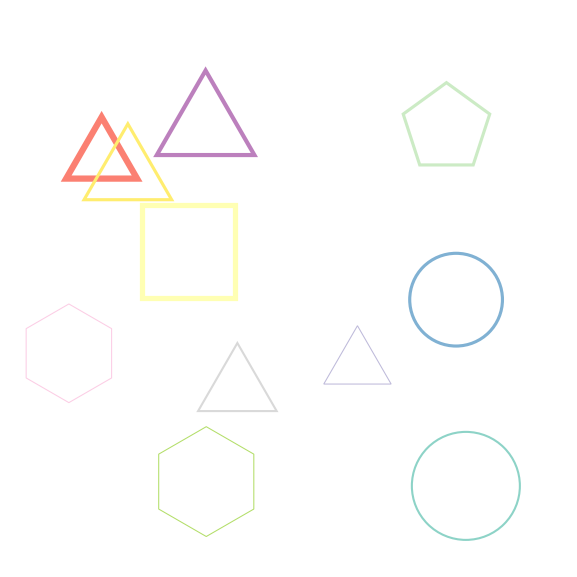[{"shape": "circle", "thickness": 1, "radius": 0.47, "center": [0.807, 0.158]}, {"shape": "square", "thickness": 2.5, "radius": 0.4, "center": [0.326, 0.563]}, {"shape": "triangle", "thickness": 0.5, "radius": 0.34, "center": [0.619, 0.368]}, {"shape": "triangle", "thickness": 3, "radius": 0.35, "center": [0.176, 0.725]}, {"shape": "circle", "thickness": 1.5, "radius": 0.4, "center": [0.79, 0.48]}, {"shape": "hexagon", "thickness": 0.5, "radius": 0.48, "center": [0.357, 0.165]}, {"shape": "hexagon", "thickness": 0.5, "radius": 0.43, "center": [0.119, 0.387]}, {"shape": "triangle", "thickness": 1, "radius": 0.39, "center": [0.411, 0.327]}, {"shape": "triangle", "thickness": 2, "radius": 0.49, "center": [0.356, 0.779]}, {"shape": "pentagon", "thickness": 1.5, "radius": 0.39, "center": [0.773, 0.777]}, {"shape": "triangle", "thickness": 1.5, "radius": 0.44, "center": [0.221, 0.697]}]